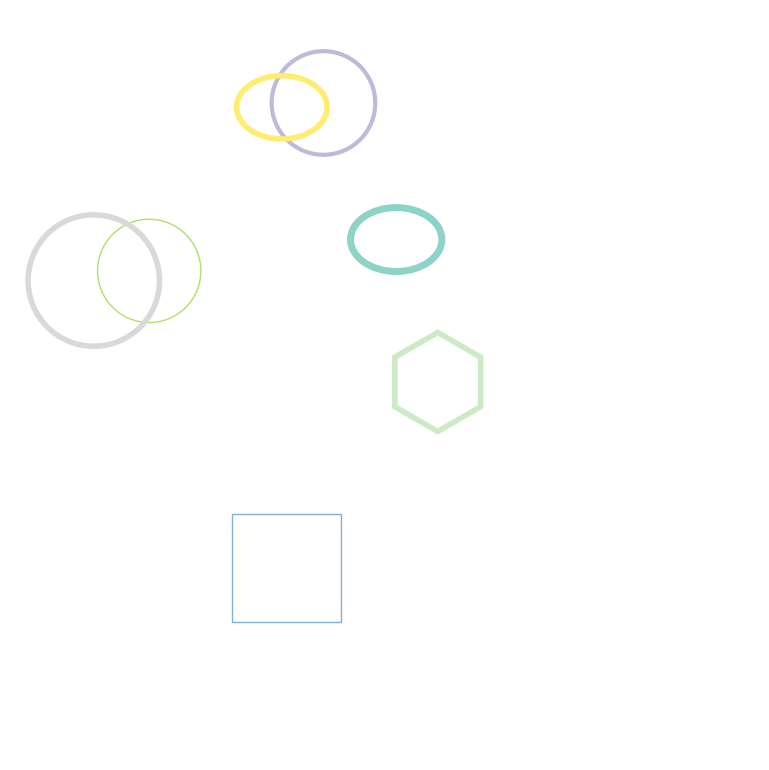[{"shape": "oval", "thickness": 2.5, "radius": 0.3, "center": [0.515, 0.689]}, {"shape": "circle", "thickness": 1.5, "radius": 0.34, "center": [0.42, 0.866]}, {"shape": "square", "thickness": 0.5, "radius": 0.35, "center": [0.372, 0.262]}, {"shape": "circle", "thickness": 0.5, "radius": 0.34, "center": [0.194, 0.648]}, {"shape": "circle", "thickness": 2, "radius": 0.43, "center": [0.122, 0.636]}, {"shape": "hexagon", "thickness": 2, "radius": 0.32, "center": [0.568, 0.504]}, {"shape": "oval", "thickness": 2, "radius": 0.29, "center": [0.366, 0.861]}]